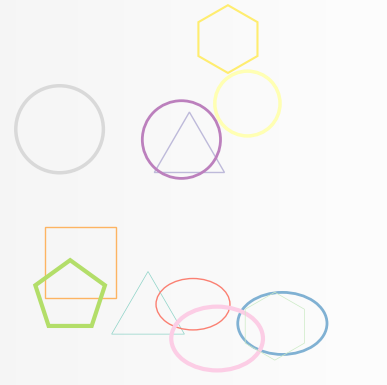[{"shape": "triangle", "thickness": 0.5, "radius": 0.54, "center": [0.382, 0.186]}, {"shape": "circle", "thickness": 2.5, "radius": 0.42, "center": [0.639, 0.731]}, {"shape": "triangle", "thickness": 1, "radius": 0.52, "center": [0.489, 0.604]}, {"shape": "oval", "thickness": 1, "radius": 0.48, "center": [0.498, 0.21]}, {"shape": "oval", "thickness": 2, "radius": 0.58, "center": [0.729, 0.16]}, {"shape": "square", "thickness": 1, "radius": 0.46, "center": [0.209, 0.318]}, {"shape": "pentagon", "thickness": 3, "radius": 0.47, "center": [0.181, 0.23]}, {"shape": "oval", "thickness": 3, "radius": 0.59, "center": [0.56, 0.121]}, {"shape": "circle", "thickness": 2.5, "radius": 0.57, "center": [0.154, 0.664]}, {"shape": "circle", "thickness": 2, "radius": 0.5, "center": [0.468, 0.638]}, {"shape": "hexagon", "thickness": 0.5, "radius": 0.44, "center": [0.709, 0.153]}, {"shape": "hexagon", "thickness": 1.5, "radius": 0.44, "center": [0.588, 0.898]}]